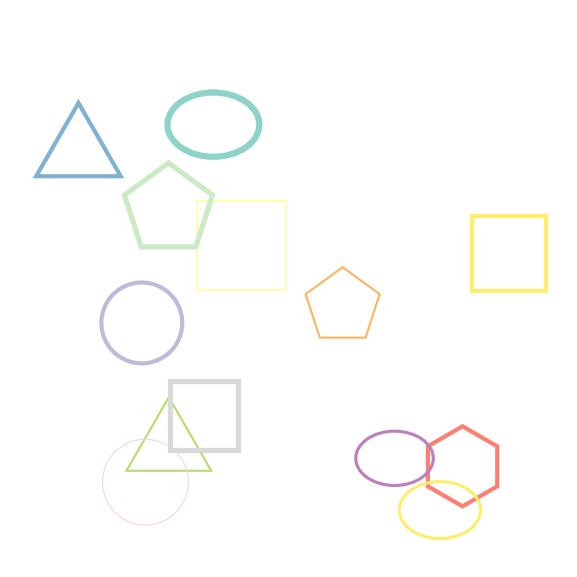[{"shape": "oval", "thickness": 3, "radius": 0.4, "center": [0.369, 0.783]}, {"shape": "square", "thickness": 1, "radius": 0.39, "center": [0.418, 0.574]}, {"shape": "circle", "thickness": 2, "radius": 0.35, "center": [0.246, 0.44]}, {"shape": "hexagon", "thickness": 2, "radius": 0.35, "center": [0.801, 0.192]}, {"shape": "triangle", "thickness": 2, "radius": 0.42, "center": [0.136, 0.736]}, {"shape": "pentagon", "thickness": 1, "radius": 0.34, "center": [0.593, 0.469]}, {"shape": "triangle", "thickness": 1, "radius": 0.42, "center": [0.292, 0.226]}, {"shape": "circle", "thickness": 0.5, "radius": 0.37, "center": [0.252, 0.164]}, {"shape": "square", "thickness": 2.5, "radius": 0.3, "center": [0.353, 0.28]}, {"shape": "oval", "thickness": 1.5, "radius": 0.34, "center": [0.683, 0.206]}, {"shape": "pentagon", "thickness": 2.5, "radius": 0.4, "center": [0.292, 0.637]}, {"shape": "square", "thickness": 2, "radius": 0.32, "center": [0.881, 0.56]}, {"shape": "oval", "thickness": 1.5, "radius": 0.35, "center": [0.762, 0.116]}]